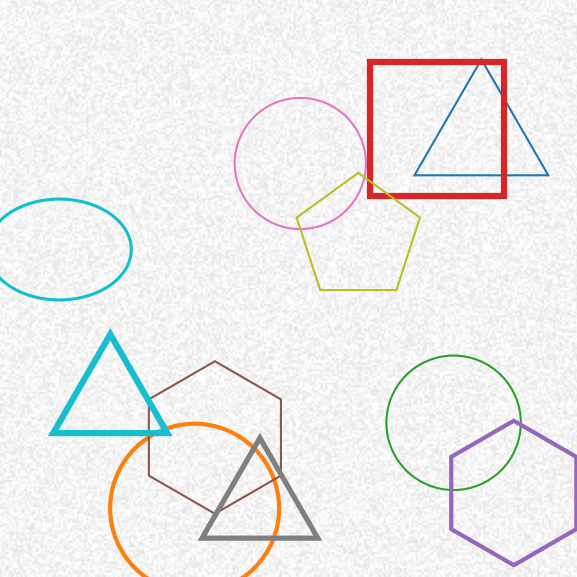[{"shape": "triangle", "thickness": 1, "radius": 0.67, "center": [0.834, 0.763]}, {"shape": "circle", "thickness": 2, "radius": 0.73, "center": [0.337, 0.119]}, {"shape": "circle", "thickness": 1, "radius": 0.58, "center": [0.785, 0.267]}, {"shape": "square", "thickness": 3, "radius": 0.58, "center": [0.756, 0.775]}, {"shape": "hexagon", "thickness": 2, "radius": 0.63, "center": [0.89, 0.146]}, {"shape": "hexagon", "thickness": 1, "radius": 0.66, "center": [0.372, 0.242]}, {"shape": "circle", "thickness": 1, "radius": 0.57, "center": [0.52, 0.716]}, {"shape": "triangle", "thickness": 2.5, "radius": 0.58, "center": [0.45, 0.125]}, {"shape": "pentagon", "thickness": 1, "radius": 0.56, "center": [0.62, 0.588]}, {"shape": "triangle", "thickness": 3, "radius": 0.57, "center": [0.191, 0.306]}, {"shape": "oval", "thickness": 1.5, "radius": 0.62, "center": [0.103, 0.567]}]